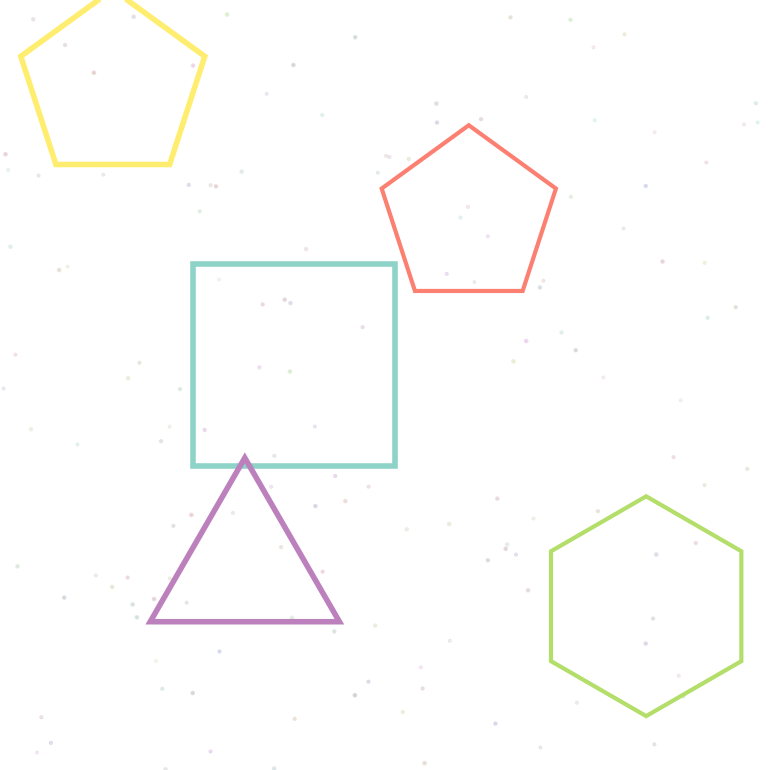[{"shape": "square", "thickness": 2, "radius": 0.66, "center": [0.381, 0.525]}, {"shape": "pentagon", "thickness": 1.5, "radius": 0.59, "center": [0.609, 0.718]}, {"shape": "hexagon", "thickness": 1.5, "radius": 0.71, "center": [0.839, 0.213]}, {"shape": "triangle", "thickness": 2, "radius": 0.71, "center": [0.318, 0.264]}, {"shape": "pentagon", "thickness": 2, "radius": 0.63, "center": [0.146, 0.888]}]